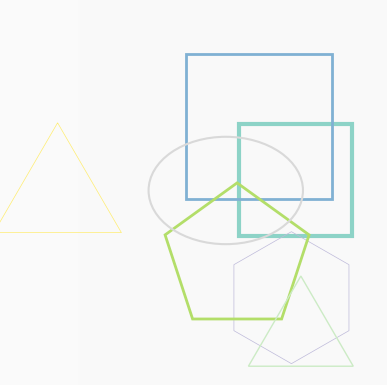[{"shape": "square", "thickness": 3, "radius": 0.73, "center": [0.762, 0.531]}, {"shape": "hexagon", "thickness": 0.5, "radius": 0.86, "center": [0.752, 0.227]}, {"shape": "square", "thickness": 2, "radius": 0.94, "center": [0.669, 0.67]}, {"shape": "pentagon", "thickness": 2, "radius": 0.98, "center": [0.612, 0.33]}, {"shape": "oval", "thickness": 1.5, "radius": 1.0, "center": [0.583, 0.505]}, {"shape": "triangle", "thickness": 1, "radius": 0.78, "center": [0.776, 0.127]}, {"shape": "triangle", "thickness": 0.5, "radius": 0.95, "center": [0.149, 0.491]}]